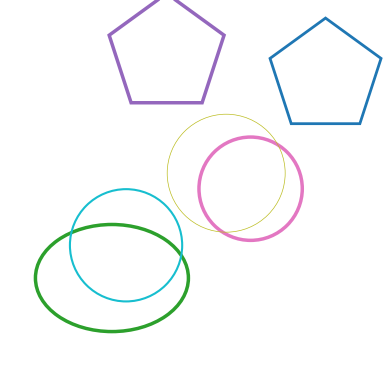[{"shape": "pentagon", "thickness": 2, "radius": 0.76, "center": [0.846, 0.801]}, {"shape": "oval", "thickness": 2.5, "radius": 0.99, "center": [0.291, 0.278]}, {"shape": "pentagon", "thickness": 2.5, "radius": 0.78, "center": [0.433, 0.86]}, {"shape": "circle", "thickness": 2.5, "radius": 0.67, "center": [0.651, 0.51]}, {"shape": "circle", "thickness": 0.5, "radius": 0.77, "center": [0.588, 0.55]}, {"shape": "circle", "thickness": 1.5, "radius": 0.73, "center": [0.327, 0.363]}]